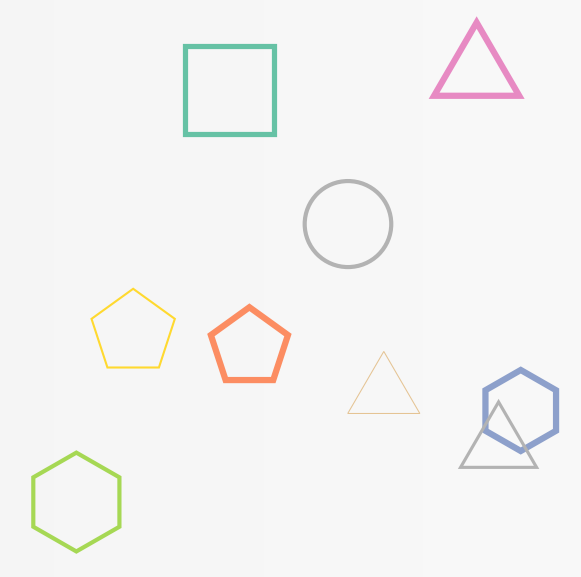[{"shape": "square", "thickness": 2.5, "radius": 0.38, "center": [0.395, 0.843]}, {"shape": "pentagon", "thickness": 3, "radius": 0.35, "center": [0.429, 0.397]}, {"shape": "hexagon", "thickness": 3, "radius": 0.35, "center": [0.896, 0.288]}, {"shape": "triangle", "thickness": 3, "radius": 0.42, "center": [0.82, 0.876]}, {"shape": "hexagon", "thickness": 2, "radius": 0.43, "center": [0.131, 0.13]}, {"shape": "pentagon", "thickness": 1, "radius": 0.38, "center": [0.229, 0.424]}, {"shape": "triangle", "thickness": 0.5, "radius": 0.36, "center": [0.66, 0.319]}, {"shape": "circle", "thickness": 2, "radius": 0.37, "center": [0.599, 0.611]}, {"shape": "triangle", "thickness": 1.5, "radius": 0.38, "center": [0.858, 0.228]}]